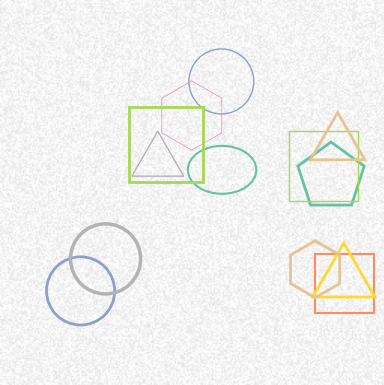[{"shape": "oval", "thickness": 1.5, "radius": 0.44, "center": [0.577, 0.559]}, {"shape": "pentagon", "thickness": 2, "radius": 0.45, "center": [0.86, 0.541]}, {"shape": "square", "thickness": 1.5, "radius": 0.38, "center": [0.894, 0.263]}, {"shape": "circle", "thickness": 1, "radius": 0.42, "center": [0.575, 0.788]}, {"shape": "circle", "thickness": 2, "radius": 0.44, "center": [0.209, 0.244]}, {"shape": "hexagon", "thickness": 0.5, "radius": 0.45, "center": [0.498, 0.7]}, {"shape": "square", "thickness": 1, "radius": 0.45, "center": [0.84, 0.569]}, {"shape": "square", "thickness": 2, "radius": 0.48, "center": [0.431, 0.625]}, {"shape": "triangle", "thickness": 2, "radius": 0.47, "center": [0.893, 0.275]}, {"shape": "triangle", "thickness": 2, "radius": 0.41, "center": [0.877, 0.626]}, {"shape": "hexagon", "thickness": 2, "radius": 0.37, "center": [0.819, 0.301]}, {"shape": "circle", "thickness": 2.5, "radius": 0.46, "center": [0.274, 0.328]}, {"shape": "triangle", "thickness": 1, "radius": 0.39, "center": [0.41, 0.581]}]